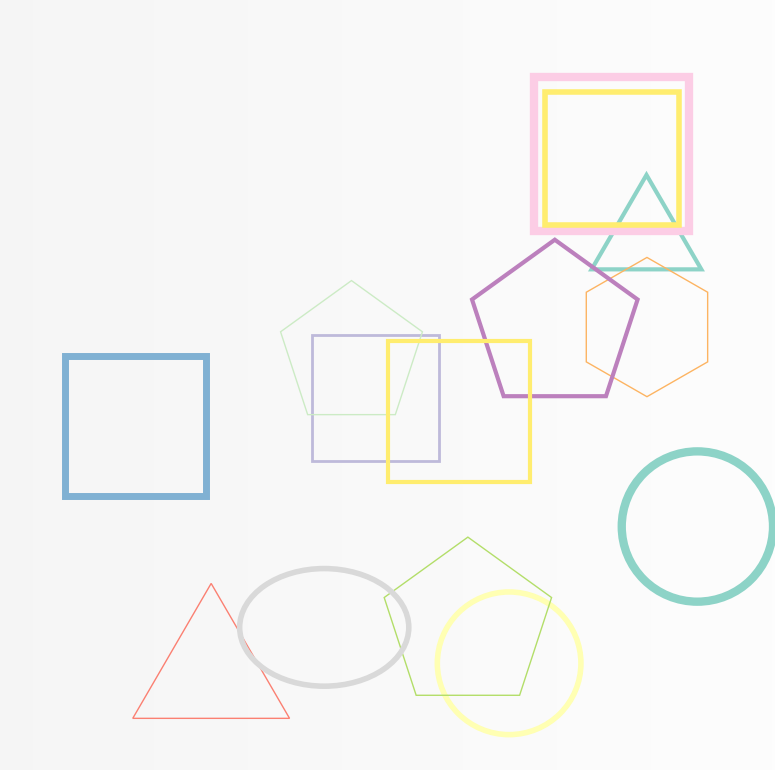[{"shape": "triangle", "thickness": 1.5, "radius": 0.41, "center": [0.834, 0.691]}, {"shape": "circle", "thickness": 3, "radius": 0.49, "center": [0.9, 0.316]}, {"shape": "circle", "thickness": 2, "radius": 0.46, "center": [0.657, 0.139]}, {"shape": "square", "thickness": 1, "radius": 0.41, "center": [0.485, 0.483]}, {"shape": "triangle", "thickness": 0.5, "radius": 0.58, "center": [0.272, 0.125]}, {"shape": "square", "thickness": 2.5, "radius": 0.45, "center": [0.175, 0.446]}, {"shape": "hexagon", "thickness": 0.5, "radius": 0.45, "center": [0.835, 0.575]}, {"shape": "pentagon", "thickness": 0.5, "radius": 0.57, "center": [0.604, 0.189]}, {"shape": "square", "thickness": 3, "radius": 0.5, "center": [0.789, 0.8]}, {"shape": "oval", "thickness": 2, "radius": 0.55, "center": [0.418, 0.185]}, {"shape": "pentagon", "thickness": 1.5, "radius": 0.56, "center": [0.716, 0.576]}, {"shape": "pentagon", "thickness": 0.5, "radius": 0.48, "center": [0.454, 0.539]}, {"shape": "square", "thickness": 2, "radius": 0.43, "center": [0.79, 0.794]}, {"shape": "square", "thickness": 1.5, "radius": 0.46, "center": [0.592, 0.466]}]